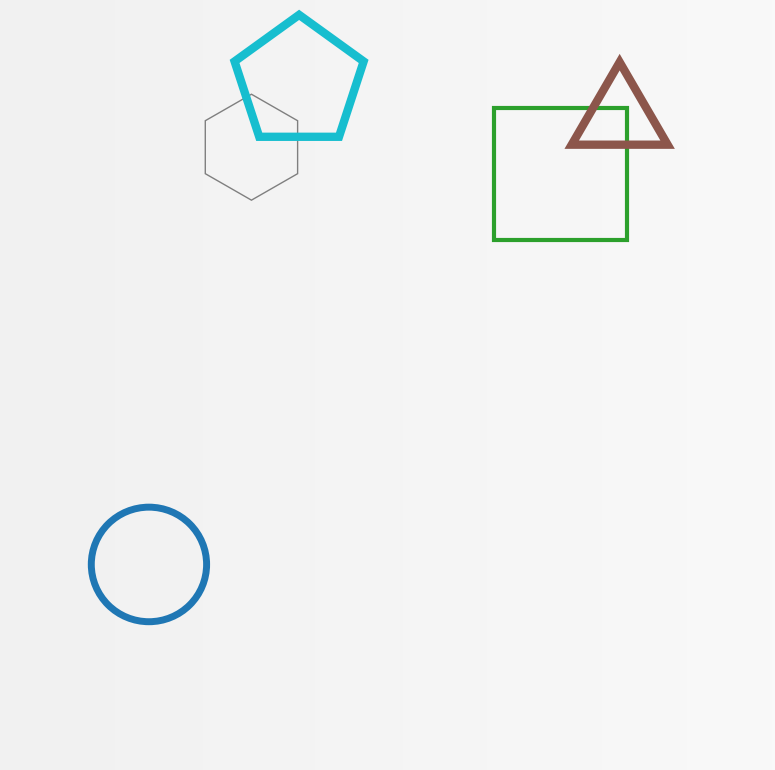[{"shape": "circle", "thickness": 2.5, "radius": 0.37, "center": [0.192, 0.267]}, {"shape": "square", "thickness": 1.5, "radius": 0.43, "center": [0.723, 0.774]}, {"shape": "triangle", "thickness": 3, "radius": 0.36, "center": [0.8, 0.848]}, {"shape": "hexagon", "thickness": 0.5, "radius": 0.34, "center": [0.324, 0.809]}, {"shape": "pentagon", "thickness": 3, "radius": 0.44, "center": [0.386, 0.893]}]